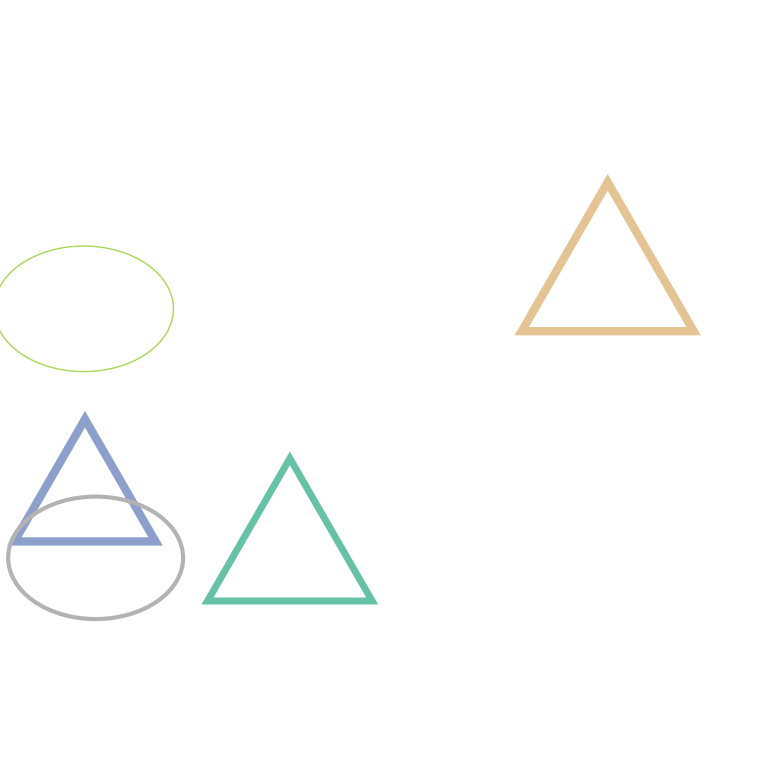[{"shape": "triangle", "thickness": 2.5, "radius": 0.62, "center": [0.376, 0.281]}, {"shape": "triangle", "thickness": 3, "radius": 0.53, "center": [0.11, 0.35]}, {"shape": "oval", "thickness": 0.5, "radius": 0.58, "center": [0.109, 0.599]}, {"shape": "triangle", "thickness": 3, "radius": 0.64, "center": [0.789, 0.634]}, {"shape": "oval", "thickness": 1.5, "radius": 0.57, "center": [0.124, 0.276]}]